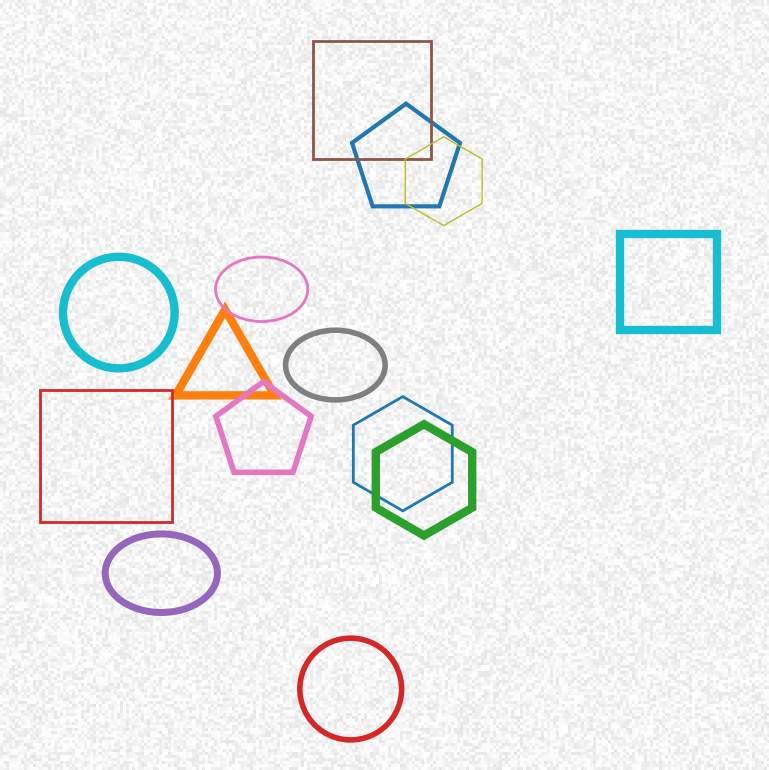[{"shape": "hexagon", "thickness": 1, "radius": 0.37, "center": [0.523, 0.411]}, {"shape": "pentagon", "thickness": 1.5, "radius": 0.37, "center": [0.527, 0.792]}, {"shape": "triangle", "thickness": 3, "radius": 0.37, "center": [0.292, 0.524]}, {"shape": "hexagon", "thickness": 3, "radius": 0.36, "center": [0.551, 0.377]}, {"shape": "square", "thickness": 1, "radius": 0.43, "center": [0.138, 0.408]}, {"shape": "circle", "thickness": 2, "radius": 0.33, "center": [0.455, 0.105]}, {"shape": "oval", "thickness": 2.5, "radius": 0.36, "center": [0.209, 0.256]}, {"shape": "square", "thickness": 1, "radius": 0.38, "center": [0.483, 0.87]}, {"shape": "oval", "thickness": 1, "radius": 0.3, "center": [0.34, 0.624]}, {"shape": "pentagon", "thickness": 2, "radius": 0.33, "center": [0.342, 0.439]}, {"shape": "oval", "thickness": 2, "radius": 0.32, "center": [0.436, 0.526]}, {"shape": "hexagon", "thickness": 0.5, "radius": 0.29, "center": [0.576, 0.765]}, {"shape": "circle", "thickness": 3, "radius": 0.36, "center": [0.154, 0.594]}, {"shape": "square", "thickness": 3, "radius": 0.31, "center": [0.868, 0.633]}]